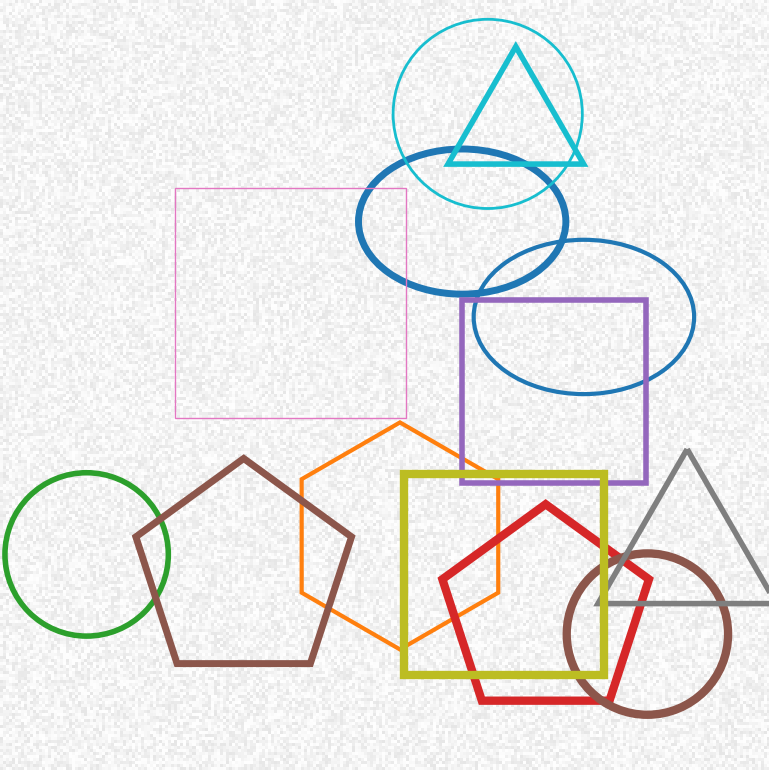[{"shape": "oval", "thickness": 1.5, "radius": 0.72, "center": [0.758, 0.588]}, {"shape": "oval", "thickness": 2.5, "radius": 0.67, "center": [0.6, 0.712]}, {"shape": "hexagon", "thickness": 1.5, "radius": 0.74, "center": [0.519, 0.304]}, {"shape": "circle", "thickness": 2, "radius": 0.53, "center": [0.113, 0.28]}, {"shape": "pentagon", "thickness": 3, "radius": 0.71, "center": [0.709, 0.204]}, {"shape": "square", "thickness": 2, "radius": 0.6, "center": [0.719, 0.491]}, {"shape": "pentagon", "thickness": 2.5, "radius": 0.74, "center": [0.316, 0.257]}, {"shape": "circle", "thickness": 3, "radius": 0.52, "center": [0.841, 0.177]}, {"shape": "square", "thickness": 0.5, "radius": 0.75, "center": [0.377, 0.606]}, {"shape": "triangle", "thickness": 2, "radius": 0.67, "center": [0.892, 0.283]}, {"shape": "square", "thickness": 3, "radius": 0.65, "center": [0.654, 0.254]}, {"shape": "circle", "thickness": 1, "radius": 0.61, "center": [0.633, 0.852]}, {"shape": "triangle", "thickness": 2, "radius": 0.51, "center": [0.67, 0.838]}]